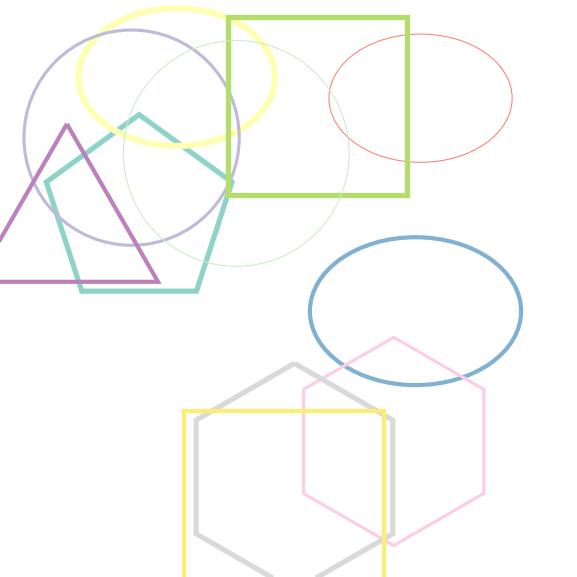[{"shape": "pentagon", "thickness": 2.5, "radius": 0.84, "center": [0.241, 0.632]}, {"shape": "oval", "thickness": 3, "radius": 0.85, "center": [0.306, 0.866]}, {"shape": "circle", "thickness": 1.5, "radius": 0.93, "center": [0.228, 0.761]}, {"shape": "oval", "thickness": 0.5, "radius": 0.79, "center": [0.728, 0.829]}, {"shape": "oval", "thickness": 2, "radius": 0.91, "center": [0.72, 0.46]}, {"shape": "square", "thickness": 2.5, "radius": 0.77, "center": [0.55, 0.816]}, {"shape": "hexagon", "thickness": 1.5, "radius": 0.9, "center": [0.682, 0.235]}, {"shape": "hexagon", "thickness": 2.5, "radius": 0.98, "center": [0.51, 0.173]}, {"shape": "triangle", "thickness": 2, "radius": 0.91, "center": [0.116, 0.602]}, {"shape": "circle", "thickness": 0.5, "radius": 0.98, "center": [0.409, 0.733]}, {"shape": "square", "thickness": 2, "radius": 0.87, "center": [0.491, 0.113]}]